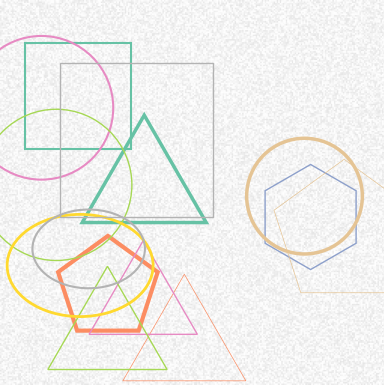[{"shape": "square", "thickness": 1.5, "radius": 0.69, "center": [0.203, 0.75]}, {"shape": "triangle", "thickness": 2.5, "radius": 0.93, "center": [0.375, 0.515]}, {"shape": "triangle", "thickness": 0.5, "radius": 0.92, "center": [0.479, 0.103]}, {"shape": "pentagon", "thickness": 3, "radius": 0.68, "center": [0.28, 0.251]}, {"shape": "hexagon", "thickness": 1, "radius": 0.68, "center": [0.807, 0.436]}, {"shape": "triangle", "thickness": 1, "radius": 0.81, "center": [0.372, 0.213]}, {"shape": "circle", "thickness": 1.5, "radius": 0.93, "center": [0.108, 0.72]}, {"shape": "circle", "thickness": 1, "radius": 0.98, "center": [0.146, 0.52]}, {"shape": "triangle", "thickness": 1, "radius": 0.89, "center": [0.279, 0.13]}, {"shape": "oval", "thickness": 2, "radius": 0.95, "center": [0.208, 0.31]}, {"shape": "circle", "thickness": 2.5, "radius": 0.75, "center": [0.791, 0.491]}, {"shape": "pentagon", "thickness": 0.5, "radius": 0.96, "center": [0.894, 0.395]}, {"shape": "square", "thickness": 1, "radius": 1.0, "center": [0.355, 0.637]}, {"shape": "oval", "thickness": 1.5, "radius": 0.73, "center": [0.23, 0.354]}]